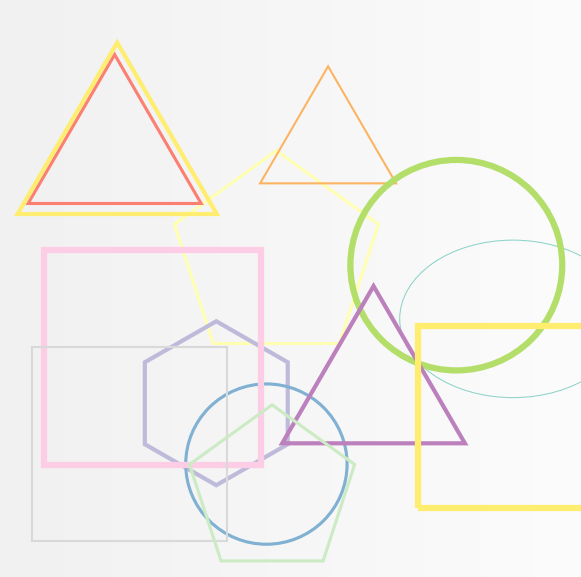[{"shape": "oval", "thickness": 0.5, "radius": 0.97, "center": [0.882, 0.447]}, {"shape": "pentagon", "thickness": 1.5, "radius": 0.92, "center": [0.476, 0.554]}, {"shape": "hexagon", "thickness": 2, "radius": 0.71, "center": [0.372, 0.301]}, {"shape": "triangle", "thickness": 1.5, "radius": 0.86, "center": [0.197, 0.733]}, {"shape": "circle", "thickness": 1.5, "radius": 0.69, "center": [0.458, 0.196]}, {"shape": "triangle", "thickness": 1, "radius": 0.68, "center": [0.564, 0.749]}, {"shape": "circle", "thickness": 3, "radius": 0.91, "center": [0.785, 0.54]}, {"shape": "square", "thickness": 3, "radius": 0.93, "center": [0.263, 0.38]}, {"shape": "square", "thickness": 1, "radius": 0.84, "center": [0.223, 0.231]}, {"shape": "triangle", "thickness": 2, "radius": 0.91, "center": [0.643, 0.322]}, {"shape": "pentagon", "thickness": 1.5, "radius": 0.75, "center": [0.468, 0.149]}, {"shape": "square", "thickness": 3, "radius": 0.79, "center": [0.877, 0.277]}, {"shape": "triangle", "thickness": 2, "radius": 0.99, "center": [0.202, 0.727]}]